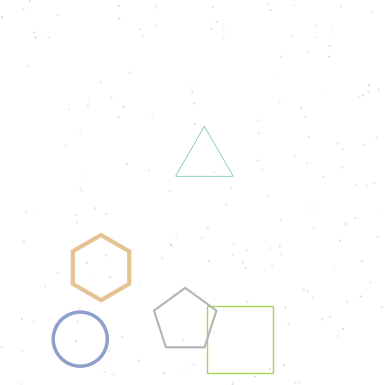[{"shape": "triangle", "thickness": 0.5, "radius": 0.43, "center": [0.531, 0.585]}, {"shape": "circle", "thickness": 2.5, "radius": 0.35, "center": [0.208, 0.119]}, {"shape": "square", "thickness": 1, "radius": 0.43, "center": [0.624, 0.118]}, {"shape": "hexagon", "thickness": 3, "radius": 0.42, "center": [0.262, 0.305]}, {"shape": "pentagon", "thickness": 1.5, "radius": 0.43, "center": [0.481, 0.167]}]